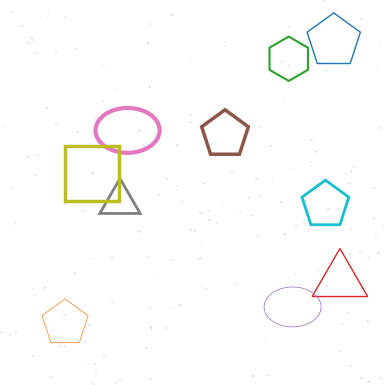[{"shape": "pentagon", "thickness": 1, "radius": 0.36, "center": [0.867, 0.894]}, {"shape": "pentagon", "thickness": 0.5, "radius": 0.31, "center": [0.169, 0.161]}, {"shape": "hexagon", "thickness": 1.5, "radius": 0.29, "center": [0.75, 0.847]}, {"shape": "triangle", "thickness": 1, "radius": 0.42, "center": [0.883, 0.271]}, {"shape": "oval", "thickness": 0.5, "radius": 0.37, "center": [0.76, 0.203]}, {"shape": "pentagon", "thickness": 2.5, "radius": 0.32, "center": [0.584, 0.651]}, {"shape": "oval", "thickness": 3, "radius": 0.42, "center": [0.331, 0.661]}, {"shape": "triangle", "thickness": 2, "radius": 0.3, "center": [0.312, 0.476]}, {"shape": "square", "thickness": 2.5, "radius": 0.35, "center": [0.239, 0.549]}, {"shape": "pentagon", "thickness": 2, "radius": 0.32, "center": [0.845, 0.468]}]